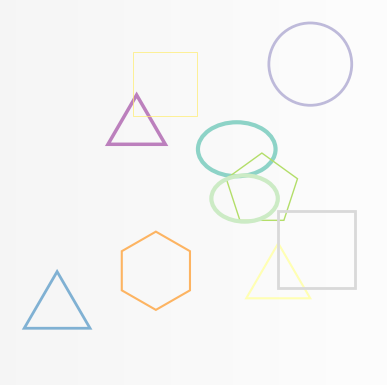[{"shape": "oval", "thickness": 3, "radius": 0.5, "center": [0.611, 0.612]}, {"shape": "triangle", "thickness": 1.5, "radius": 0.48, "center": [0.718, 0.273]}, {"shape": "circle", "thickness": 2, "radius": 0.53, "center": [0.801, 0.833]}, {"shape": "triangle", "thickness": 2, "radius": 0.49, "center": [0.147, 0.196]}, {"shape": "hexagon", "thickness": 1.5, "radius": 0.51, "center": [0.402, 0.297]}, {"shape": "pentagon", "thickness": 1, "radius": 0.48, "center": [0.676, 0.506]}, {"shape": "square", "thickness": 2, "radius": 0.5, "center": [0.817, 0.353]}, {"shape": "triangle", "thickness": 2.5, "radius": 0.43, "center": [0.353, 0.668]}, {"shape": "oval", "thickness": 3, "radius": 0.43, "center": [0.631, 0.484]}, {"shape": "square", "thickness": 0.5, "radius": 0.41, "center": [0.425, 0.782]}]